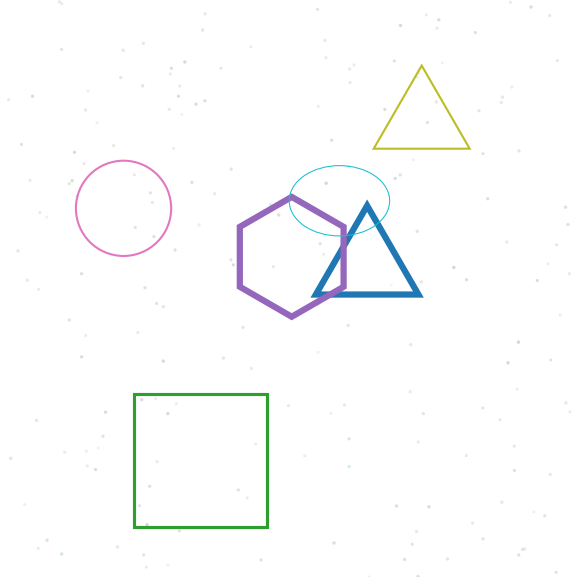[{"shape": "triangle", "thickness": 3, "radius": 0.51, "center": [0.636, 0.54]}, {"shape": "square", "thickness": 1.5, "radius": 0.58, "center": [0.347, 0.202]}, {"shape": "hexagon", "thickness": 3, "radius": 0.52, "center": [0.505, 0.554]}, {"shape": "circle", "thickness": 1, "radius": 0.41, "center": [0.214, 0.638]}, {"shape": "triangle", "thickness": 1, "radius": 0.48, "center": [0.73, 0.79]}, {"shape": "oval", "thickness": 0.5, "radius": 0.43, "center": [0.588, 0.651]}]